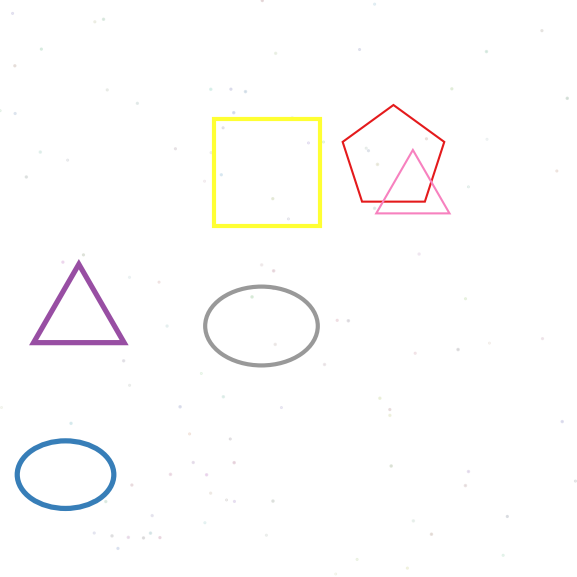[{"shape": "pentagon", "thickness": 1, "radius": 0.46, "center": [0.681, 0.725]}, {"shape": "oval", "thickness": 2.5, "radius": 0.42, "center": [0.113, 0.177]}, {"shape": "triangle", "thickness": 2.5, "radius": 0.45, "center": [0.137, 0.451]}, {"shape": "square", "thickness": 2, "radius": 0.46, "center": [0.463, 0.7]}, {"shape": "triangle", "thickness": 1, "radius": 0.37, "center": [0.715, 0.666]}, {"shape": "oval", "thickness": 2, "radius": 0.49, "center": [0.453, 0.435]}]